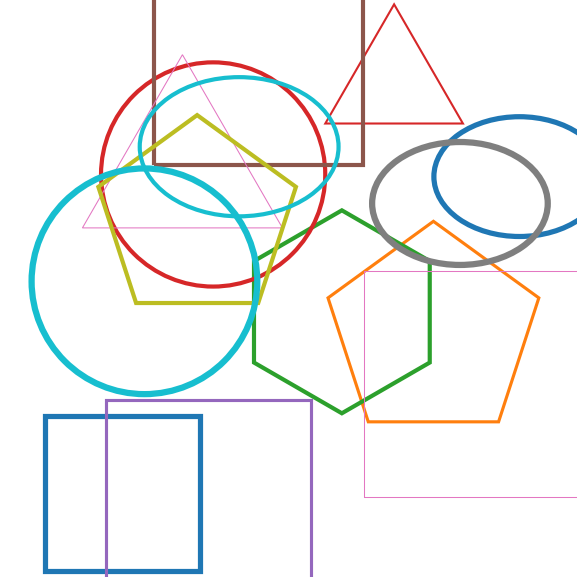[{"shape": "square", "thickness": 2.5, "radius": 0.67, "center": [0.212, 0.145]}, {"shape": "oval", "thickness": 2.5, "radius": 0.74, "center": [0.899, 0.693]}, {"shape": "pentagon", "thickness": 1.5, "radius": 0.96, "center": [0.751, 0.424]}, {"shape": "hexagon", "thickness": 2, "radius": 0.88, "center": [0.592, 0.459]}, {"shape": "triangle", "thickness": 1, "radius": 0.69, "center": [0.682, 0.854]}, {"shape": "circle", "thickness": 2, "radius": 0.97, "center": [0.369, 0.697]}, {"shape": "square", "thickness": 1.5, "radius": 0.89, "center": [0.361, 0.13]}, {"shape": "square", "thickness": 2, "radius": 0.91, "center": [0.448, 0.895]}, {"shape": "triangle", "thickness": 0.5, "radius": 1.0, "center": [0.316, 0.704]}, {"shape": "square", "thickness": 0.5, "radius": 0.98, "center": [0.826, 0.334]}, {"shape": "oval", "thickness": 3, "radius": 0.76, "center": [0.796, 0.647]}, {"shape": "pentagon", "thickness": 2, "radius": 0.9, "center": [0.341, 0.62]}, {"shape": "oval", "thickness": 2, "radius": 0.86, "center": [0.414, 0.745]}, {"shape": "circle", "thickness": 3, "radius": 0.98, "center": [0.25, 0.512]}]